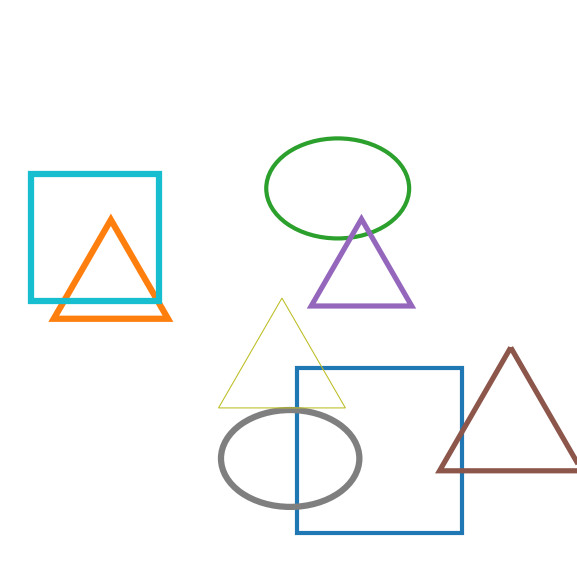[{"shape": "square", "thickness": 2, "radius": 0.71, "center": [0.657, 0.219]}, {"shape": "triangle", "thickness": 3, "radius": 0.57, "center": [0.192, 0.504]}, {"shape": "oval", "thickness": 2, "radius": 0.62, "center": [0.585, 0.673]}, {"shape": "triangle", "thickness": 2.5, "radius": 0.5, "center": [0.626, 0.519]}, {"shape": "triangle", "thickness": 2.5, "radius": 0.71, "center": [0.884, 0.255]}, {"shape": "oval", "thickness": 3, "radius": 0.6, "center": [0.502, 0.205]}, {"shape": "triangle", "thickness": 0.5, "radius": 0.63, "center": [0.488, 0.356]}, {"shape": "square", "thickness": 3, "radius": 0.55, "center": [0.164, 0.588]}]